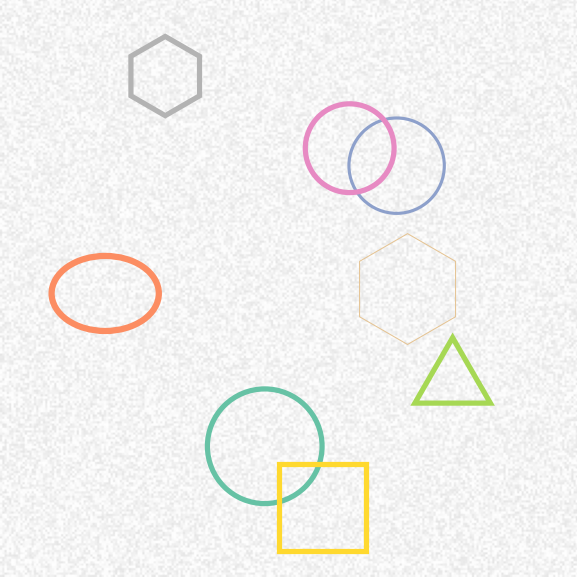[{"shape": "circle", "thickness": 2.5, "radius": 0.5, "center": [0.458, 0.226]}, {"shape": "oval", "thickness": 3, "radius": 0.46, "center": [0.182, 0.491]}, {"shape": "circle", "thickness": 1.5, "radius": 0.41, "center": [0.687, 0.712]}, {"shape": "circle", "thickness": 2.5, "radius": 0.38, "center": [0.606, 0.743]}, {"shape": "triangle", "thickness": 2.5, "radius": 0.38, "center": [0.784, 0.339]}, {"shape": "square", "thickness": 2.5, "radius": 0.38, "center": [0.558, 0.12]}, {"shape": "hexagon", "thickness": 0.5, "radius": 0.48, "center": [0.706, 0.499]}, {"shape": "hexagon", "thickness": 2.5, "radius": 0.34, "center": [0.286, 0.867]}]